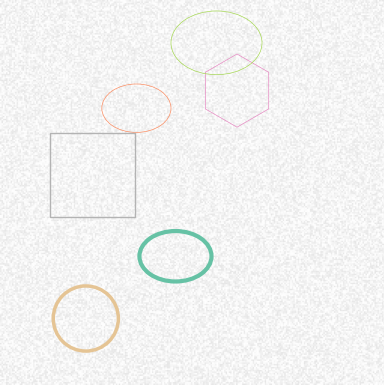[{"shape": "oval", "thickness": 3, "radius": 0.47, "center": [0.456, 0.334]}, {"shape": "oval", "thickness": 0.5, "radius": 0.45, "center": [0.354, 0.719]}, {"shape": "hexagon", "thickness": 0.5, "radius": 0.48, "center": [0.616, 0.765]}, {"shape": "oval", "thickness": 0.5, "radius": 0.59, "center": [0.562, 0.889]}, {"shape": "circle", "thickness": 2.5, "radius": 0.42, "center": [0.223, 0.173]}, {"shape": "square", "thickness": 1, "radius": 0.55, "center": [0.24, 0.545]}]